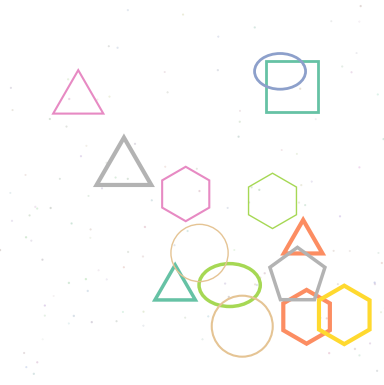[{"shape": "square", "thickness": 2, "radius": 0.33, "center": [0.759, 0.776]}, {"shape": "triangle", "thickness": 2.5, "radius": 0.3, "center": [0.455, 0.251]}, {"shape": "triangle", "thickness": 3, "radius": 0.29, "center": [0.787, 0.371]}, {"shape": "hexagon", "thickness": 3, "radius": 0.35, "center": [0.796, 0.177]}, {"shape": "oval", "thickness": 2, "radius": 0.33, "center": [0.727, 0.815]}, {"shape": "triangle", "thickness": 1.5, "radius": 0.38, "center": [0.203, 0.743]}, {"shape": "hexagon", "thickness": 1.5, "radius": 0.35, "center": [0.482, 0.496]}, {"shape": "oval", "thickness": 2.5, "radius": 0.4, "center": [0.597, 0.26]}, {"shape": "hexagon", "thickness": 1, "radius": 0.36, "center": [0.708, 0.478]}, {"shape": "hexagon", "thickness": 3, "radius": 0.38, "center": [0.894, 0.182]}, {"shape": "circle", "thickness": 1, "radius": 0.37, "center": [0.518, 0.343]}, {"shape": "circle", "thickness": 1.5, "radius": 0.4, "center": [0.629, 0.153]}, {"shape": "pentagon", "thickness": 2.5, "radius": 0.38, "center": [0.773, 0.282]}, {"shape": "triangle", "thickness": 3, "radius": 0.41, "center": [0.322, 0.561]}]